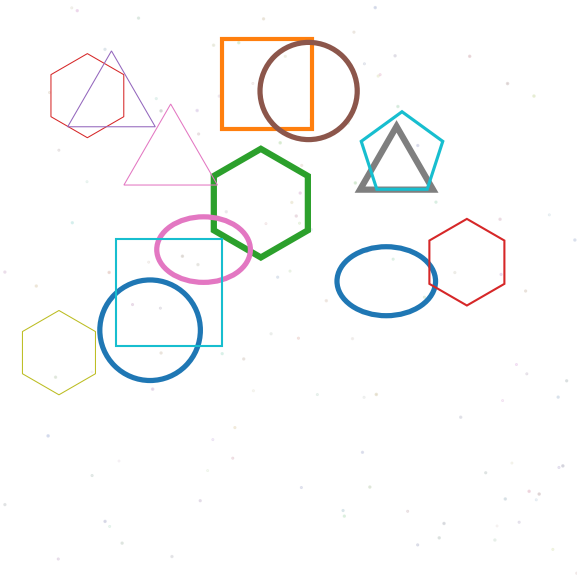[{"shape": "circle", "thickness": 2.5, "radius": 0.44, "center": [0.26, 0.427]}, {"shape": "oval", "thickness": 2.5, "radius": 0.43, "center": [0.669, 0.512]}, {"shape": "square", "thickness": 2, "radius": 0.39, "center": [0.463, 0.854]}, {"shape": "hexagon", "thickness": 3, "radius": 0.47, "center": [0.452, 0.647]}, {"shape": "hexagon", "thickness": 1, "radius": 0.37, "center": [0.808, 0.545]}, {"shape": "hexagon", "thickness": 0.5, "radius": 0.36, "center": [0.151, 0.833]}, {"shape": "triangle", "thickness": 0.5, "radius": 0.44, "center": [0.193, 0.823]}, {"shape": "circle", "thickness": 2.5, "radius": 0.42, "center": [0.534, 0.842]}, {"shape": "triangle", "thickness": 0.5, "radius": 0.47, "center": [0.296, 0.725]}, {"shape": "oval", "thickness": 2.5, "radius": 0.41, "center": [0.353, 0.567]}, {"shape": "triangle", "thickness": 3, "radius": 0.37, "center": [0.687, 0.707]}, {"shape": "hexagon", "thickness": 0.5, "radius": 0.36, "center": [0.102, 0.388]}, {"shape": "square", "thickness": 1, "radius": 0.46, "center": [0.293, 0.493]}, {"shape": "pentagon", "thickness": 1.5, "radius": 0.37, "center": [0.696, 0.731]}]